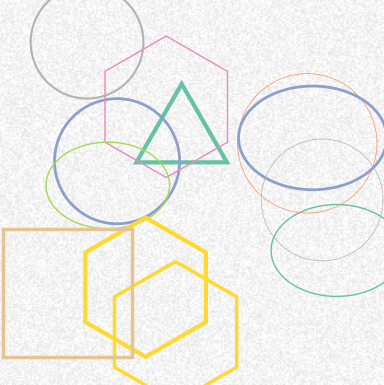[{"shape": "triangle", "thickness": 3, "radius": 0.68, "center": [0.472, 0.646]}, {"shape": "oval", "thickness": 1, "radius": 0.85, "center": [0.875, 0.349]}, {"shape": "circle", "thickness": 0.5, "radius": 0.91, "center": [0.798, 0.628]}, {"shape": "circle", "thickness": 2, "radius": 0.81, "center": [0.304, 0.581]}, {"shape": "oval", "thickness": 2, "radius": 0.96, "center": [0.812, 0.642]}, {"shape": "hexagon", "thickness": 1, "radius": 0.92, "center": [0.432, 0.723]}, {"shape": "oval", "thickness": 1, "radius": 0.8, "center": [0.28, 0.518]}, {"shape": "hexagon", "thickness": 2.5, "radius": 0.92, "center": [0.456, 0.138]}, {"shape": "hexagon", "thickness": 3, "radius": 0.9, "center": [0.378, 0.254]}, {"shape": "square", "thickness": 2.5, "radius": 0.83, "center": [0.176, 0.239]}, {"shape": "circle", "thickness": 0.5, "radius": 0.79, "center": [0.837, 0.481]}, {"shape": "circle", "thickness": 1.5, "radius": 0.73, "center": [0.226, 0.89]}]